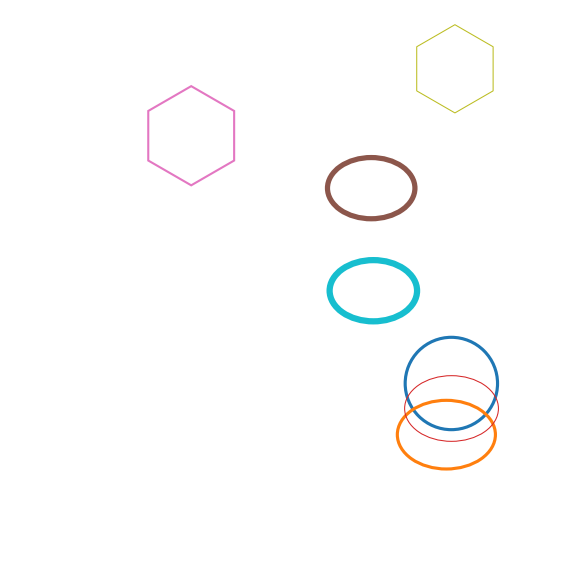[{"shape": "circle", "thickness": 1.5, "radius": 0.4, "center": [0.782, 0.335]}, {"shape": "oval", "thickness": 1.5, "radius": 0.42, "center": [0.773, 0.246]}, {"shape": "oval", "thickness": 0.5, "radius": 0.41, "center": [0.782, 0.292]}, {"shape": "oval", "thickness": 2.5, "radius": 0.38, "center": [0.643, 0.673]}, {"shape": "hexagon", "thickness": 1, "radius": 0.43, "center": [0.331, 0.764]}, {"shape": "hexagon", "thickness": 0.5, "radius": 0.38, "center": [0.788, 0.88]}, {"shape": "oval", "thickness": 3, "radius": 0.38, "center": [0.646, 0.496]}]